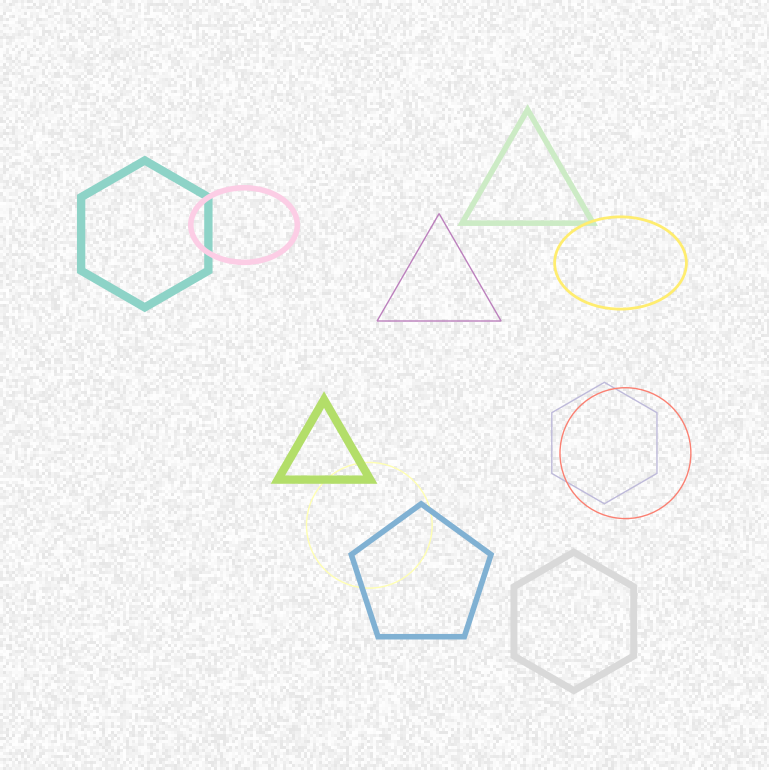[{"shape": "hexagon", "thickness": 3, "radius": 0.48, "center": [0.188, 0.696]}, {"shape": "circle", "thickness": 0.5, "radius": 0.41, "center": [0.48, 0.318]}, {"shape": "hexagon", "thickness": 0.5, "radius": 0.39, "center": [0.785, 0.425]}, {"shape": "circle", "thickness": 0.5, "radius": 0.42, "center": [0.812, 0.411]}, {"shape": "pentagon", "thickness": 2, "radius": 0.48, "center": [0.547, 0.25]}, {"shape": "triangle", "thickness": 3, "radius": 0.35, "center": [0.421, 0.412]}, {"shape": "oval", "thickness": 2, "radius": 0.35, "center": [0.317, 0.708]}, {"shape": "hexagon", "thickness": 2.5, "radius": 0.45, "center": [0.745, 0.193]}, {"shape": "triangle", "thickness": 0.5, "radius": 0.46, "center": [0.57, 0.63]}, {"shape": "triangle", "thickness": 2, "radius": 0.49, "center": [0.685, 0.759]}, {"shape": "oval", "thickness": 1, "radius": 0.43, "center": [0.806, 0.658]}]